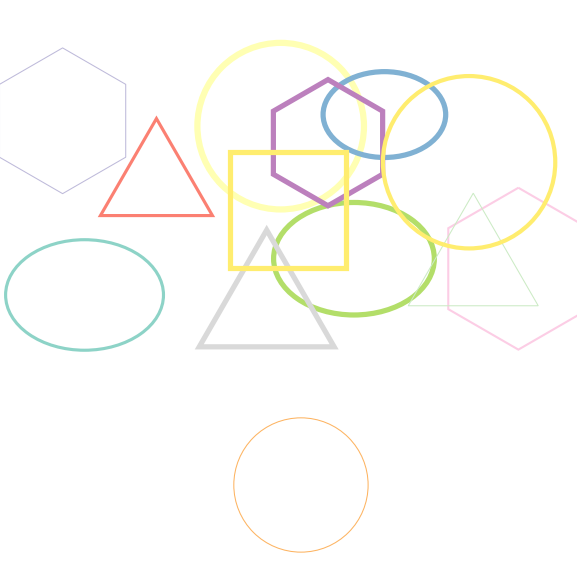[{"shape": "oval", "thickness": 1.5, "radius": 0.68, "center": [0.146, 0.488]}, {"shape": "circle", "thickness": 3, "radius": 0.72, "center": [0.486, 0.781]}, {"shape": "hexagon", "thickness": 0.5, "radius": 0.63, "center": [0.108, 0.79]}, {"shape": "triangle", "thickness": 1.5, "radius": 0.56, "center": [0.271, 0.682]}, {"shape": "oval", "thickness": 2.5, "radius": 0.53, "center": [0.666, 0.801]}, {"shape": "circle", "thickness": 0.5, "radius": 0.58, "center": [0.521, 0.159]}, {"shape": "oval", "thickness": 2.5, "radius": 0.7, "center": [0.613, 0.551]}, {"shape": "hexagon", "thickness": 1, "radius": 0.7, "center": [0.898, 0.534]}, {"shape": "triangle", "thickness": 2.5, "radius": 0.67, "center": [0.462, 0.466]}, {"shape": "hexagon", "thickness": 2.5, "radius": 0.55, "center": [0.568, 0.752]}, {"shape": "triangle", "thickness": 0.5, "radius": 0.65, "center": [0.819, 0.535]}, {"shape": "circle", "thickness": 2, "radius": 0.75, "center": [0.812, 0.718]}, {"shape": "square", "thickness": 2.5, "radius": 0.5, "center": [0.499, 0.635]}]